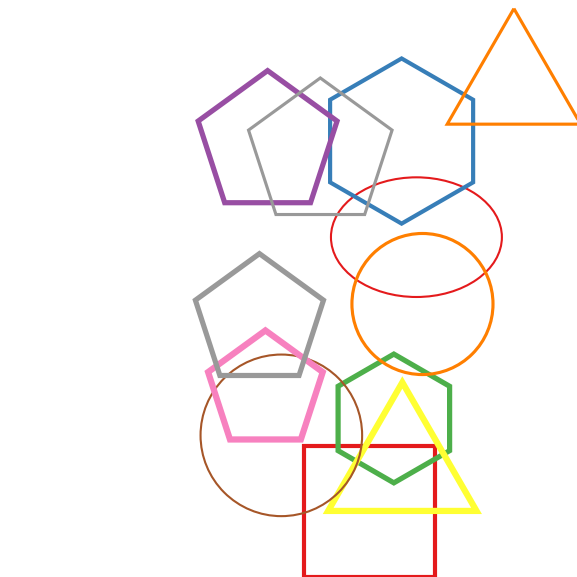[{"shape": "oval", "thickness": 1, "radius": 0.74, "center": [0.721, 0.588]}, {"shape": "square", "thickness": 2, "radius": 0.57, "center": [0.639, 0.113]}, {"shape": "hexagon", "thickness": 2, "radius": 0.71, "center": [0.695, 0.755]}, {"shape": "hexagon", "thickness": 2.5, "radius": 0.56, "center": [0.682, 0.275]}, {"shape": "pentagon", "thickness": 2.5, "radius": 0.63, "center": [0.463, 0.75]}, {"shape": "triangle", "thickness": 1.5, "radius": 0.67, "center": [0.89, 0.851]}, {"shape": "circle", "thickness": 1.5, "radius": 0.61, "center": [0.732, 0.473]}, {"shape": "triangle", "thickness": 3, "radius": 0.74, "center": [0.697, 0.189]}, {"shape": "circle", "thickness": 1, "radius": 0.7, "center": [0.487, 0.245]}, {"shape": "pentagon", "thickness": 3, "radius": 0.52, "center": [0.46, 0.323]}, {"shape": "pentagon", "thickness": 1.5, "radius": 0.65, "center": [0.555, 0.733]}, {"shape": "pentagon", "thickness": 2.5, "radius": 0.58, "center": [0.449, 0.443]}]